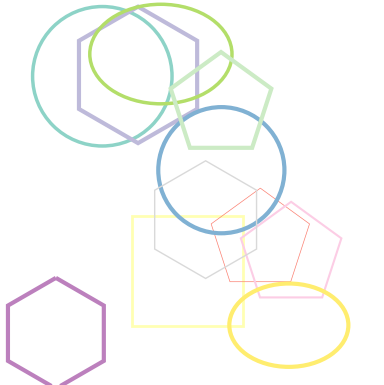[{"shape": "circle", "thickness": 2.5, "radius": 0.91, "center": [0.266, 0.802]}, {"shape": "square", "thickness": 2, "radius": 0.71, "center": [0.487, 0.296]}, {"shape": "hexagon", "thickness": 3, "radius": 0.89, "center": [0.359, 0.805]}, {"shape": "pentagon", "thickness": 0.5, "radius": 0.67, "center": [0.676, 0.377]}, {"shape": "circle", "thickness": 3, "radius": 0.82, "center": [0.575, 0.558]}, {"shape": "oval", "thickness": 2.5, "radius": 0.92, "center": [0.418, 0.86]}, {"shape": "pentagon", "thickness": 1.5, "radius": 0.69, "center": [0.756, 0.339]}, {"shape": "hexagon", "thickness": 1, "radius": 0.76, "center": [0.534, 0.43]}, {"shape": "hexagon", "thickness": 3, "radius": 0.72, "center": [0.145, 0.134]}, {"shape": "pentagon", "thickness": 3, "radius": 0.69, "center": [0.574, 0.727]}, {"shape": "oval", "thickness": 3, "radius": 0.77, "center": [0.75, 0.155]}]